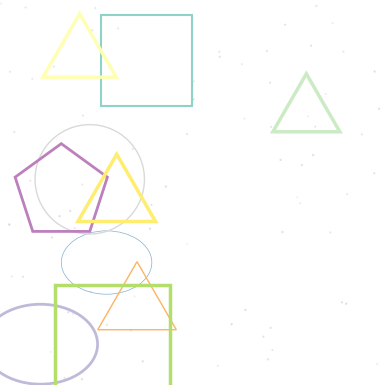[{"shape": "square", "thickness": 1.5, "radius": 0.59, "center": [0.381, 0.842]}, {"shape": "triangle", "thickness": 2.5, "radius": 0.55, "center": [0.207, 0.854]}, {"shape": "oval", "thickness": 2, "radius": 0.74, "center": [0.105, 0.106]}, {"shape": "oval", "thickness": 0.5, "radius": 0.59, "center": [0.277, 0.318]}, {"shape": "triangle", "thickness": 1, "radius": 0.59, "center": [0.356, 0.203]}, {"shape": "square", "thickness": 2.5, "radius": 0.75, "center": [0.293, 0.11]}, {"shape": "circle", "thickness": 1, "radius": 0.71, "center": [0.233, 0.534]}, {"shape": "pentagon", "thickness": 2, "radius": 0.63, "center": [0.159, 0.501]}, {"shape": "triangle", "thickness": 2.5, "radius": 0.5, "center": [0.796, 0.708]}, {"shape": "triangle", "thickness": 2.5, "radius": 0.58, "center": [0.303, 0.483]}]